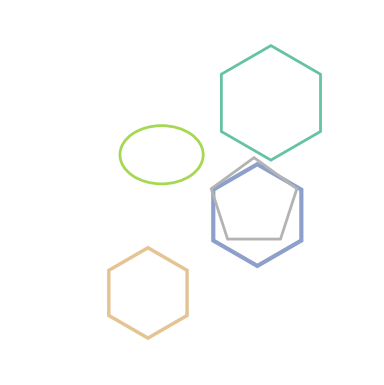[{"shape": "hexagon", "thickness": 2, "radius": 0.74, "center": [0.704, 0.733]}, {"shape": "hexagon", "thickness": 3, "radius": 0.66, "center": [0.668, 0.441]}, {"shape": "oval", "thickness": 2, "radius": 0.54, "center": [0.42, 0.598]}, {"shape": "hexagon", "thickness": 2.5, "radius": 0.59, "center": [0.384, 0.239]}, {"shape": "pentagon", "thickness": 2, "radius": 0.58, "center": [0.66, 0.474]}]